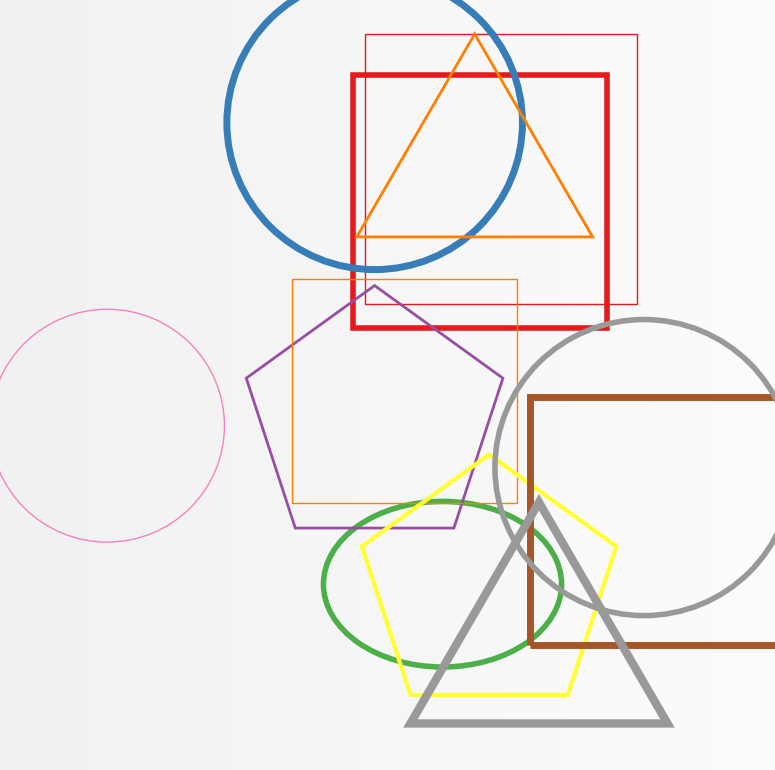[{"shape": "square", "thickness": 0.5, "radius": 0.88, "center": [0.647, 0.78]}, {"shape": "square", "thickness": 2, "radius": 0.82, "center": [0.619, 0.738]}, {"shape": "circle", "thickness": 2.5, "radius": 0.95, "center": [0.483, 0.841]}, {"shape": "oval", "thickness": 2, "radius": 0.77, "center": [0.571, 0.241]}, {"shape": "pentagon", "thickness": 1, "radius": 0.87, "center": [0.483, 0.455]}, {"shape": "triangle", "thickness": 1, "radius": 0.88, "center": [0.612, 0.78]}, {"shape": "square", "thickness": 0.5, "radius": 0.73, "center": [0.522, 0.492]}, {"shape": "pentagon", "thickness": 1.5, "radius": 0.86, "center": [0.631, 0.237]}, {"shape": "square", "thickness": 2.5, "radius": 0.8, "center": [0.844, 0.323]}, {"shape": "circle", "thickness": 0.5, "radius": 0.76, "center": [0.138, 0.447]}, {"shape": "circle", "thickness": 2, "radius": 0.96, "center": [0.831, 0.393]}, {"shape": "triangle", "thickness": 3, "radius": 0.96, "center": [0.695, 0.156]}]